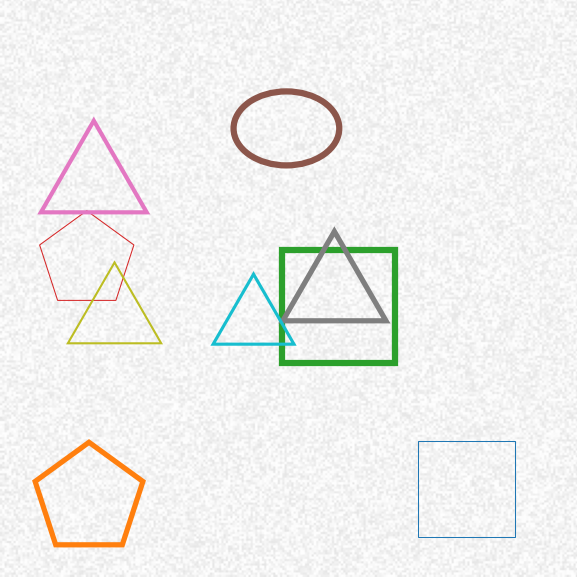[{"shape": "square", "thickness": 0.5, "radius": 0.42, "center": [0.807, 0.153]}, {"shape": "pentagon", "thickness": 2.5, "radius": 0.49, "center": [0.154, 0.135]}, {"shape": "square", "thickness": 3, "radius": 0.49, "center": [0.586, 0.468]}, {"shape": "pentagon", "thickness": 0.5, "radius": 0.43, "center": [0.15, 0.548]}, {"shape": "oval", "thickness": 3, "radius": 0.46, "center": [0.496, 0.777]}, {"shape": "triangle", "thickness": 2, "radius": 0.53, "center": [0.162, 0.684]}, {"shape": "triangle", "thickness": 2.5, "radius": 0.52, "center": [0.579, 0.495]}, {"shape": "triangle", "thickness": 1, "radius": 0.47, "center": [0.198, 0.451]}, {"shape": "triangle", "thickness": 1.5, "radius": 0.4, "center": [0.439, 0.444]}]